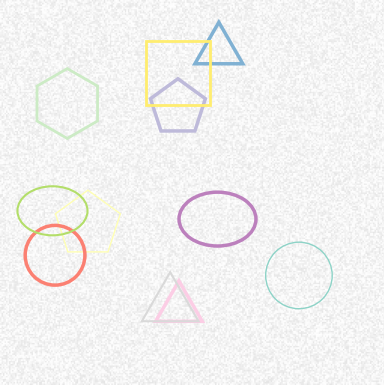[{"shape": "circle", "thickness": 1, "radius": 0.43, "center": [0.776, 0.285]}, {"shape": "pentagon", "thickness": 1, "radius": 0.44, "center": [0.228, 0.417]}, {"shape": "pentagon", "thickness": 2.5, "radius": 0.37, "center": [0.462, 0.72]}, {"shape": "circle", "thickness": 2.5, "radius": 0.39, "center": [0.143, 0.337]}, {"shape": "triangle", "thickness": 2.5, "radius": 0.36, "center": [0.568, 0.87]}, {"shape": "oval", "thickness": 1.5, "radius": 0.45, "center": [0.136, 0.452]}, {"shape": "triangle", "thickness": 2.5, "radius": 0.35, "center": [0.465, 0.2]}, {"shape": "triangle", "thickness": 1.5, "radius": 0.42, "center": [0.442, 0.208]}, {"shape": "oval", "thickness": 2.5, "radius": 0.5, "center": [0.565, 0.431]}, {"shape": "hexagon", "thickness": 2, "radius": 0.45, "center": [0.175, 0.731]}, {"shape": "square", "thickness": 2, "radius": 0.41, "center": [0.462, 0.81]}]